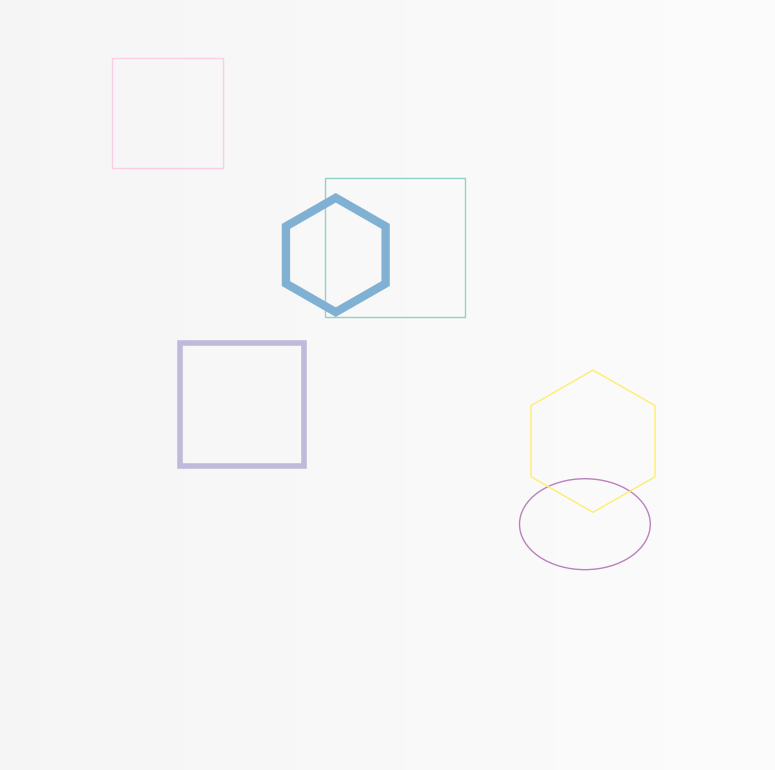[{"shape": "square", "thickness": 0.5, "radius": 0.45, "center": [0.51, 0.678]}, {"shape": "square", "thickness": 2, "radius": 0.4, "center": [0.312, 0.475]}, {"shape": "hexagon", "thickness": 3, "radius": 0.37, "center": [0.433, 0.669]}, {"shape": "square", "thickness": 0.5, "radius": 0.36, "center": [0.216, 0.853]}, {"shape": "oval", "thickness": 0.5, "radius": 0.42, "center": [0.755, 0.319]}, {"shape": "hexagon", "thickness": 0.5, "radius": 0.46, "center": [0.765, 0.427]}]